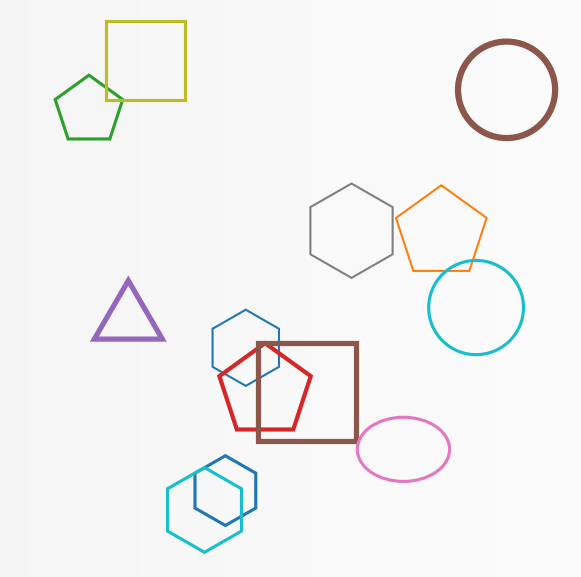[{"shape": "hexagon", "thickness": 1.5, "radius": 0.3, "center": [0.388, 0.15]}, {"shape": "hexagon", "thickness": 1, "radius": 0.33, "center": [0.423, 0.397]}, {"shape": "pentagon", "thickness": 1, "radius": 0.41, "center": [0.759, 0.596]}, {"shape": "pentagon", "thickness": 1.5, "radius": 0.31, "center": [0.153, 0.808]}, {"shape": "pentagon", "thickness": 2, "radius": 0.41, "center": [0.456, 0.322]}, {"shape": "triangle", "thickness": 2.5, "radius": 0.34, "center": [0.221, 0.446]}, {"shape": "circle", "thickness": 3, "radius": 0.42, "center": [0.872, 0.844]}, {"shape": "square", "thickness": 2.5, "radius": 0.42, "center": [0.528, 0.32]}, {"shape": "oval", "thickness": 1.5, "radius": 0.4, "center": [0.694, 0.221]}, {"shape": "hexagon", "thickness": 1, "radius": 0.41, "center": [0.605, 0.6]}, {"shape": "square", "thickness": 1.5, "radius": 0.34, "center": [0.251, 0.894]}, {"shape": "hexagon", "thickness": 1.5, "radius": 0.37, "center": [0.352, 0.116]}, {"shape": "circle", "thickness": 1.5, "radius": 0.41, "center": [0.819, 0.467]}]